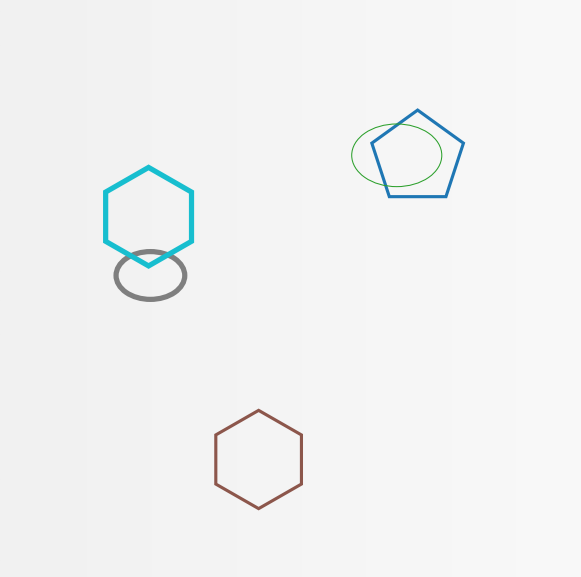[{"shape": "pentagon", "thickness": 1.5, "radius": 0.41, "center": [0.719, 0.726]}, {"shape": "oval", "thickness": 0.5, "radius": 0.39, "center": [0.683, 0.73]}, {"shape": "hexagon", "thickness": 1.5, "radius": 0.43, "center": [0.445, 0.203]}, {"shape": "oval", "thickness": 2.5, "radius": 0.3, "center": [0.259, 0.522]}, {"shape": "hexagon", "thickness": 2.5, "radius": 0.43, "center": [0.256, 0.624]}]